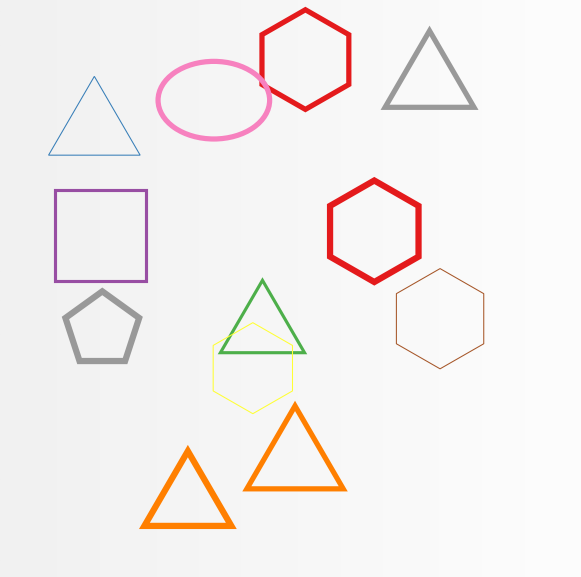[{"shape": "hexagon", "thickness": 3, "radius": 0.44, "center": [0.644, 0.599]}, {"shape": "hexagon", "thickness": 2.5, "radius": 0.43, "center": [0.525, 0.896]}, {"shape": "triangle", "thickness": 0.5, "radius": 0.45, "center": [0.162, 0.776]}, {"shape": "triangle", "thickness": 1.5, "radius": 0.42, "center": [0.452, 0.43]}, {"shape": "square", "thickness": 1.5, "radius": 0.39, "center": [0.173, 0.591]}, {"shape": "triangle", "thickness": 3, "radius": 0.43, "center": [0.323, 0.132]}, {"shape": "triangle", "thickness": 2.5, "radius": 0.48, "center": [0.508, 0.201]}, {"shape": "hexagon", "thickness": 0.5, "radius": 0.39, "center": [0.435, 0.362]}, {"shape": "hexagon", "thickness": 0.5, "radius": 0.43, "center": [0.757, 0.447]}, {"shape": "oval", "thickness": 2.5, "radius": 0.48, "center": [0.368, 0.826]}, {"shape": "triangle", "thickness": 2.5, "radius": 0.44, "center": [0.739, 0.857]}, {"shape": "pentagon", "thickness": 3, "radius": 0.33, "center": [0.176, 0.428]}]